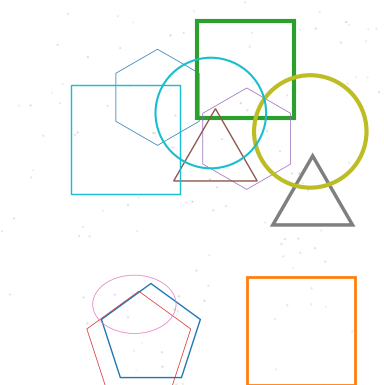[{"shape": "pentagon", "thickness": 1, "radius": 0.68, "center": [0.392, 0.129]}, {"shape": "hexagon", "thickness": 0.5, "radius": 0.62, "center": [0.409, 0.747]}, {"shape": "square", "thickness": 2, "radius": 0.7, "center": [0.782, 0.142]}, {"shape": "square", "thickness": 3, "radius": 0.62, "center": [0.637, 0.819]}, {"shape": "pentagon", "thickness": 0.5, "radius": 0.71, "center": [0.361, 0.102]}, {"shape": "hexagon", "thickness": 0.5, "radius": 0.66, "center": [0.641, 0.64]}, {"shape": "triangle", "thickness": 1, "radius": 0.63, "center": [0.56, 0.593]}, {"shape": "oval", "thickness": 0.5, "radius": 0.54, "center": [0.349, 0.21]}, {"shape": "triangle", "thickness": 2.5, "radius": 0.6, "center": [0.812, 0.475]}, {"shape": "circle", "thickness": 3, "radius": 0.73, "center": [0.806, 0.659]}, {"shape": "square", "thickness": 1, "radius": 0.71, "center": [0.326, 0.638]}, {"shape": "circle", "thickness": 1.5, "radius": 0.72, "center": [0.548, 0.706]}]